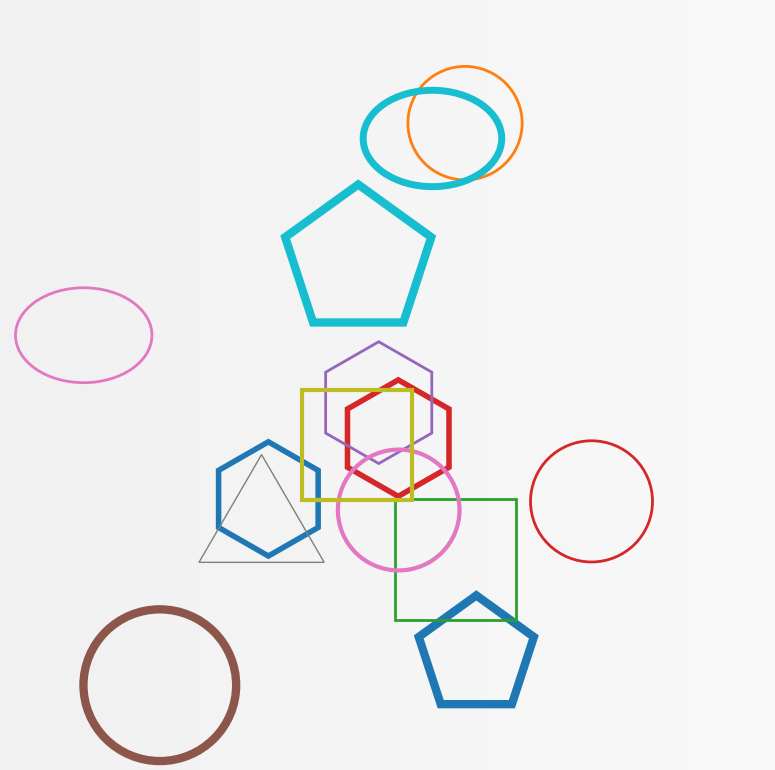[{"shape": "hexagon", "thickness": 2, "radius": 0.37, "center": [0.346, 0.352]}, {"shape": "pentagon", "thickness": 3, "radius": 0.39, "center": [0.615, 0.149]}, {"shape": "circle", "thickness": 1, "radius": 0.37, "center": [0.6, 0.84]}, {"shape": "square", "thickness": 1, "radius": 0.39, "center": [0.588, 0.273]}, {"shape": "circle", "thickness": 1, "radius": 0.39, "center": [0.763, 0.349]}, {"shape": "hexagon", "thickness": 2, "radius": 0.38, "center": [0.514, 0.431]}, {"shape": "hexagon", "thickness": 1, "radius": 0.4, "center": [0.489, 0.477]}, {"shape": "circle", "thickness": 3, "radius": 0.49, "center": [0.206, 0.11]}, {"shape": "circle", "thickness": 1.5, "radius": 0.39, "center": [0.514, 0.338]}, {"shape": "oval", "thickness": 1, "radius": 0.44, "center": [0.108, 0.565]}, {"shape": "triangle", "thickness": 0.5, "radius": 0.47, "center": [0.338, 0.316]}, {"shape": "square", "thickness": 1.5, "radius": 0.36, "center": [0.461, 0.422]}, {"shape": "pentagon", "thickness": 3, "radius": 0.5, "center": [0.462, 0.661]}, {"shape": "oval", "thickness": 2.5, "radius": 0.45, "center": [0.558, 0.82]}]